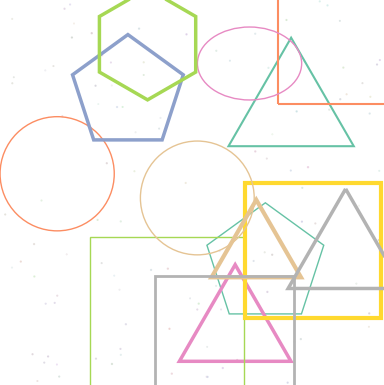[{"shape": "triangle", "thickness": 1.5, "radius": 0.94, "center": [0.756, 0.714]}, {"shape": "pentagon", "thickness": 1, "radius": 0.8, "center": [0.689, 0.314]}, {"shape": "square", "thickness": 1.5, "radius": 0.77, "center": [0.875, 0.882]}, {"shape": "circle", "thickness": 1, "radius": 0.74, "center": [0.148, 0.549]}, {"shape": "pentagon", "thickness": 2.5, "radius": 0.76, "center": [0.332, 0.759]}, {"shape": "oval", "thickness": 1, "radius": 0.68, "center": [0.648, 0.835]}, {"shape": "triangle", "thickness": 2.5, "radius": 0.84, "center": [0.611, 0.145]}, {"shape": "hexagon", "thickness": 2.5, "radius": 0.72, "center": [0.383, 0.885]}, {"shape": "square", "thickness": 1, "radius": 1.0, "center": [0.433, 0.186]}, {"shape": "square", "thickness": 3, "radius": 0.88, "center": [0.813, 0.35]}, {"shape": "circle", "thickness": 1, "radius": 0.74, "center": [0.512, 0.486]}, {"shape": "triangle", "thickness": 3, "radius": 0.67, "center": [0.666, 0.347]}, {"shape": "triangle", "thickness": 2.5, "radius": 0.86, "center": [0.898, 0.337]}, {"shape": "square", "thickness": 2, "radius": 0.9, "center": [0.583, 0.102]}]